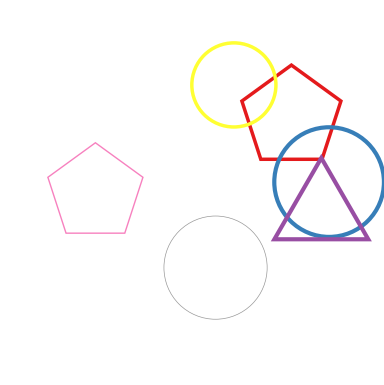[{"shape": "pentagon", "thickness": 2.5, "radius": 0.68, "center": [0.757, 0.696]}, {"shape": "circle", "thickness": 3, "radius": 0.71, "center": [0.855, 0.527]}, {"shape": "triangle", "thickness": 3, "radius": 0.7, "center": [0.835, 0.449]}, {"shape": "circle", "thickness": 2.5, "radius": 0.55, "center": [0.607, 0.779]}, {"shape": "pentagon", "thickness": 1, "radius": 0.65, "center": [0.248, 0.499]}, {"shape": "circle", "thickness": 0.5, "radius": 0.67, "center": [0.56, 0.305]}]